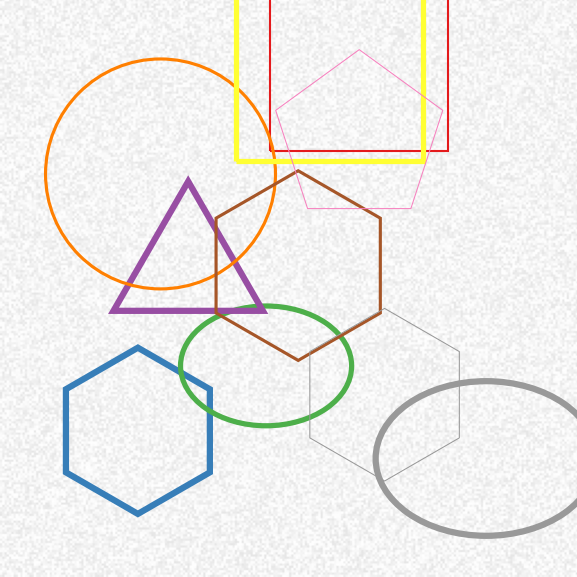[{"shape": "square", "thickness": 1, "radius": 0.77, "center": [0.622, 0.891]}, {"shape": "hexagon", "thickness": 3, "radius": 0.72, "center": [0.239, 0.253]}, {"shape": "oval", "thickness": 2.5, "radius": 0.74, "center": [0.461, 0.366]}, {"shape": "triangle", "thickness": 3, "radius": 0.75, "center": [0.326, 0.536]}, {"shape": "circle", "thickness": 1.5, "radius": 1.0, "center": [0.278, 0.698]}, {"shape": "square", "thickness": 2.5, "radius": 0.81, "center": [0.57, 0.882]}, {"shape": "hexagon", "thickness": 1.5, "radius": 0.82, "center": [0.516, 0.539]}, {"shape": "pentagon", "thickness": 0.5, "radius": 0.76, "center": [0.622, 0.761]}, {"shape": "hexagon", "thickness": 0.5, "radius": 0.75, "center": [0.666, 0.316]}, {"shape": "oval", "thickness": 3, "radius": 0.96, "center": [0.842, 0.205]}]